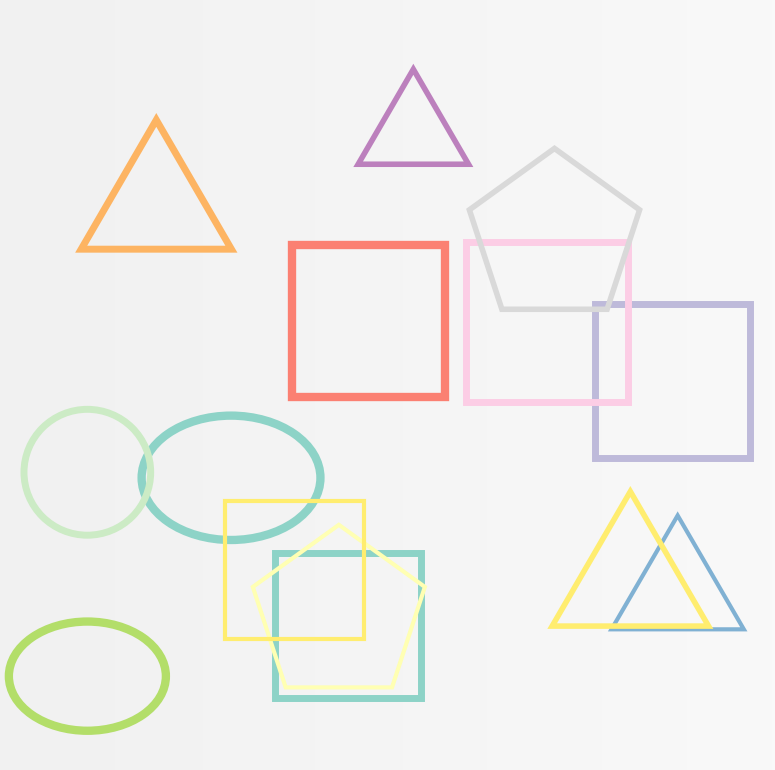[{"shape": "oval", "thickness": 3, "radius": 0.58, "center": [0.298, 0.379]}, {"shape": "square", "thickness": 2.5, "radius": 0.47, "center": [0.449, 0.188]}, {"shape": "pentagon", "thickness": 1.5, "radius": 0.58, "center": [0.437, 0.202]}, {"shape": "square", "thickness": 2.5, "radius": 0.5, "center": [0.867, 0.505]}, {"shape": "square", "thickness": 3, "radius": 0.49, "center": [0.475, 0.583]}, {"shape": "triangle", "thickness": 1.5, "radius": 0.49, "center": [0.874, 0.232]}, {"shape": "triangle", "thickness": 2.5, "radius": 0.56, "center": [0.202, 0.732]}, {"shape": "oval", "thickness": 3, "radius": 0.51, "center": [0.113, 0.122]}, {"shape": "square", "thickness": 2.5, "radius": 0.52, "center": [0.706, 0.582]}, {"shape": "pentagon", "thickness": 2, "radius": 0.58, "center": [0.715, 0.692]}, {"shape": "triangle", "thickness": 2, "radius": 0.41, "center": [0.533, 0.828]}, {"shape": "circle", "thickness": 2.5, "radius": 0.41, "center": [0.113, 0.387]}, {"shape": "square", "thickness": 1.5, "radius": 0.45, "center": [0.38, 0.26]}, {"shape": "triangle", "thickness": 2, "radius": 0.58, "center": [0.813, 0.245]}]